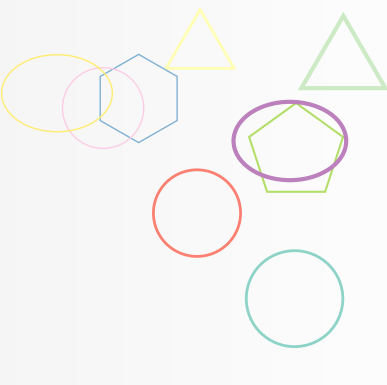[{"shape": "circle", "thickness": 2, "radius": 0.62, "center": [0.76, 0.224]}, {"shape": "triangle", "thickness": 2, "radius": 0.51, "center": [0.516, 0.873]}, {"shape": "circle", "thickness": 2, "radius": 0.56, "center": [0.508, 0.446]}, {"shape": "hexagon", "thickness": 1, "radius": 0.57, "center": [0.358, 0.744]}, {"shape": "pentagon", "thickness": 1.5, "radius": 0.64, "center": [0.764, 0.605]}, {"shape": "circle", "thickness": 1, "radius": 0.52, "center": [0.266, 0.719]}, {"shape": "oval", "thickness": 3, "radius": 0.73, "center": [0.748, 0.634]}, {"shape": "triangle", "thickness": 3, "radius": 0.63, "center": [0.886, 0.834]}, {"shape": "oval", "thickness": 1, "radius": 0.71, "center": [0.147, 0.758]}]